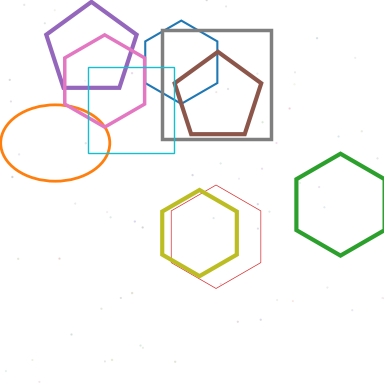[{"shape": "hexagon", "thickness": 1.5, "radius": 0.54, "center": [0.471, 0.838]}, {"shape": "oval", "thickness": 2, "radius": 0.71, "center": [0.143, 0.628]}, {"shape": "hexagon", "thickness": 3, "radius": 0.66, "center": [0.884, 0.468]}, {"shape": "hexagon", "thickness": 0.5, "radius": 0.67, "center": [0.561, 0.385]}, {"shape": "pentagon", "thickness": 3, "radius": 0.62, "center": [0.238, 0.872]}, {"shape": "pentagon", "thickness": 3, "radius": 0.59, "center": [0.566, 0.747]}, {"shape": "hexagon", "thickness": 2.5, "radius": 0.6, "center": [0.272, 0.79]}, {"shape": "square", "thickness": 2.5, "radius": 0.71, "center": [0.563, 0.781]}, {"shape": "hexagon", "thickness": 3, "radius": 0.56, "center": [0.518, 0.395]}, {"shape": "square", "thickness": 1, "radius": 0.56, "center": [0.34, 0.714]}]